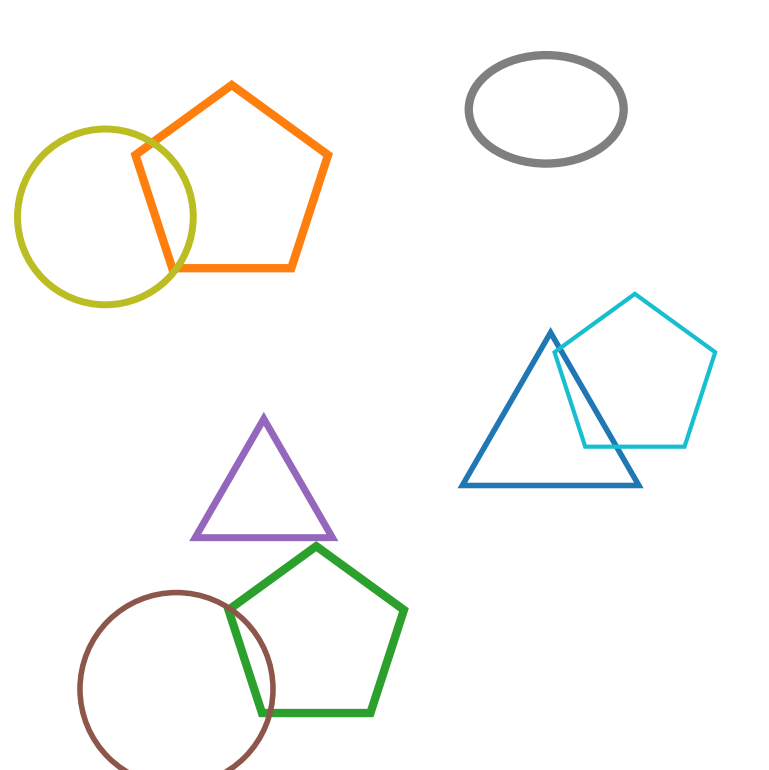[{"shape": "triangle", "thickness": 2, "radius": 0.66, "center": [0.715, 0.436]}, {"shape": "pentagon", "thickness": 3, "radius": 0.66, "center": [0.301, 0.758]}, {"shape": "pentagon", "thickness": 3, "radius": 0.6, "center": [0.411, 0.171]}, {"shape": "triangle", "thickness": 2.5, "radius": 0.51, "center": [0.343, 0.353]}, {"shape": "circle", "thickness": 2, "radius": 0.63, "center": [0.229, 0.105]}, {"shape": "oval", "thickness": 3, "radius": 0.5, "center": [0.709, 0.858]}, {"shape": "circle", "thickness": 2.5, "radius": 0.57, "center": [0.137, 0.718]}, {"shape": "pentagon", "thickness": 1.5, "radius": 0.55, "center": [0.825, 0.509]}]